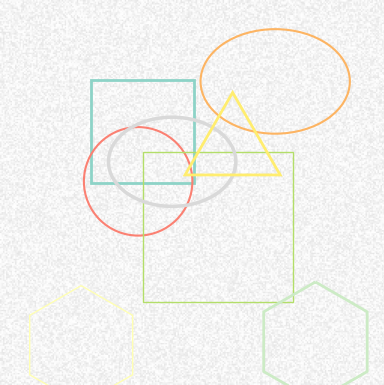[{"shape": "square", "thickness": 2, "radius": 0.67, "center": [0.369, 0.658]}, {"shape": "hexagon", "thickness": 1, "radius": 0.77, "center": [0.211, 0.104]}, {"shape": "circle", "thickness": 1.5, "radius": 0.7, "center": [0.359, 0.529]}, {"shape": "oval", "thickness": 1.5, "radius": 0.97, "center": [0.715, 0.789]}, {"shape": "square", "thickness": 1, "radius": 0.98, "center": [0.567, 0.41]}, {"shape": "oval", "thickness": 2.5, "radius": 0.83, "center": [0.447, 0.58]}, {"shape": "hexagon", "thickness": 2, "radius": 0.78, "center": [0.819, 0.113]}, {"shape": "triangle", "thickness": 2, "radius": 0.71, "center": [0.604, 0.617]}]